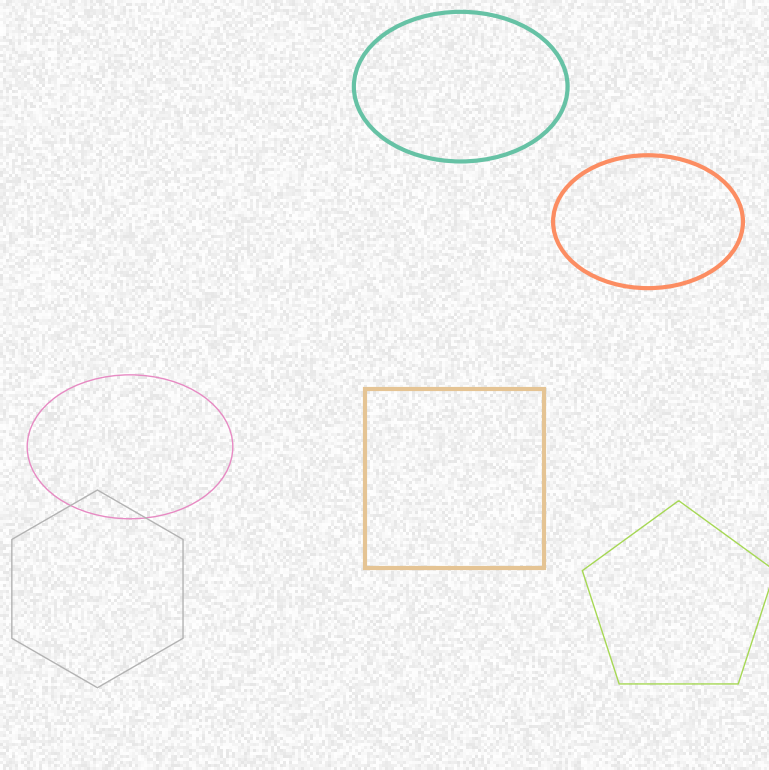[{"shape": "oval", "thickness": 1.5, "radius": 0.69, "center": [0.598, 0.887]}, {"shape": "oval", "thickness": 1.5, "radius": 0.62, "center": [0.842, 0.712]}, {"shape": "oval", "thickness": 0.5, "radius": 0.67, "center": [0.169, 0.42]}, {"shape": "pentagon", "thickness": 0.5, "radius": 0.66, "center": [0.881, 0.218]}, {"shape": "square", "thickness": 1.5, "radius": 0.58, "center": [0.59, 0.379]}, {"shape": "hexagon", "thickness": 0.5, "radius": 0.64, "center": [0.127, 0.235]}]